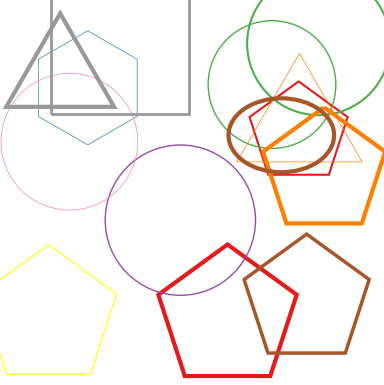[{"shape": "pentagon", "thickness": 3, "radius": 0.94, "center": [0.591, 0.176]}, {"shape": "pentagon", "thickness": 1.5, "radius": 0.67, "center": [0.776, 0.655]}, {"shape": "hexagon", "thickness": 0.5, "radius": 0.74, "center": [0.228, 0.772]}, {"shape": "circle", "thickness": 1.5, "radius": 0.93, "center": [0.828, 0.887]}, {"shape": "circle", "thickness": 1, "radius": 0.83, "center": [0.706, 0.78]}, {"shape": "circle", "thickness": 1, "radius": 0.98, "center": [0.468, 0.428]}, {"shape": "triangle", "thickness": 0.5, "radius": 0.94, "center": [0.778, 0.673]}, {"shape": "pentagon", "thickness": 3, "radius": 0.83, "center": [0.842, 0.555]}, {"shape": "pentagon", "thickness": 1, "radius": 0.93, "center": [0.126, 0.179]}, {"shape": "oval", "thickness": 3, "radius": 0.69, "center": [0.731, 0.649]}, {"shape": "pentagon", "thickness": 2.5, "radius": 0.85, "center": [0.796, 0.221]}, {"shape": "circle", "thickness": 0.5, "radius": 0.89, "center": [0.18, 0.632]}, {"shape": "triangle", "thickness": 3, "radius": 0.81, "center": [0.156, 0.803]}, {"shape": "square", "thickness": 2, "radius": 0.9, "center": [0.312, 0.883]}]